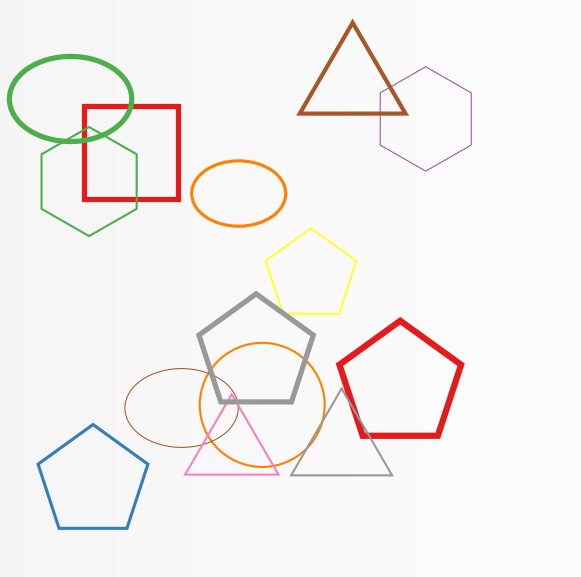[{"shape": "square", "thickness": 2.5, "radius": 0.4, "center": [0.225, 0.735]}, {"shape": "pentagon", "thickness": 3, "radius": 0.55, "center": [0.689, 0.334]}, {"shape": "pentagon", "thickness": 1.5, "radius": 0.5, "center": [0.16, 0.165]}, {"shape": "oval", "thickness": 2.5, "radius": 0.53, "center": [0.121, 0.828]}, {"shape": "hexagon", "thickness": 1, "radius": 0.47, "center": [0.153, 0.685]}, {"shape": "hexagon", "thickness": 0.5, "radius": 0.45, "center": [0.732, 0.793]}, {"shape": "circle", "thickness": 1, "radius": 0.54, "center": [0.451, 0.298]}, {"shape": "oval", "thickness": 1.5, "radius": 0.4, "center": [0.411, 0.664]}, {"shape": "pentagon", "thickness": 1, "radius": 0.41, "center": [0.535, 0.522]}, {"shape": "oval", "thickness": 0.5, "radius": 0.49, "center": [0.312, 0.293]}, {"shape": "triangle", "thickness": 2, "radius": 0.52, "center": [0.607, 0.855]}, {"shape": "triangle", "thickness": 1, "radius": 0.46, "center": [0.399, 0.224]}, {"shape": "pentagon", "thickness": 2.5, "radius": 0.52, "center": [0.441, 0.387]}, {"shape": "triangle", "thickness": 1, "radius": 0.5, "center": [0.588, 0.226]}]